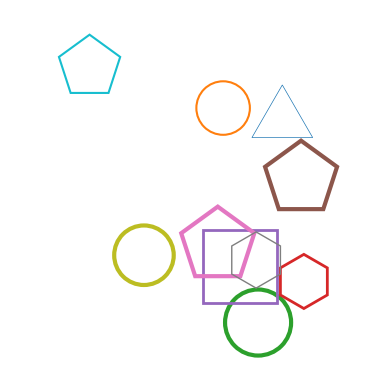[{"shape": "triangle", "thickness": 0.5, "radius": 0.46, "center": [0.733, 0.688]}, {"shape": "circle", "thickness": 1.5, "radius": 0.35, "center": [0.58, 0.719]}, {"shape": "circle", "thickness": 3, "radius": 0.43, "center": [0.67, 0.162]}, {"shape": "hexagon", "thickness": 2, "radius": 0.35, "center": [0.789, 0.269]}, {"shape": "square", "thickness": 2, "radius": 0.48, "center": [0.623, 0.307]}, {"shape": "pentagon", "thickness": 3, "radius": 0.49, "center": [0.782, 0.536]}, {"shape": "pentagon", "thickness": 3, "radius": 0.5, "center": [0.566, 0.363]}, {"shape": "hexagon", "thickness": 1, "radius": 0.36, "center": [0.665, 0.325]}, {"shape": "circle", "thickness": 3, "radius": 0.39, "center": [0.374, 0.337]}, {"shape": "pentagon", "thickness": 1.5, "radius": 0.42, "center": [0.233, 0.826]}]